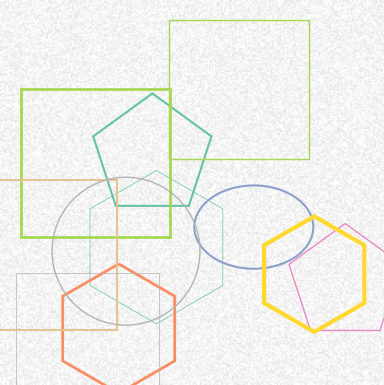[{"shape": "pentagon", "thickness": 1.5, "radius": 0.81, "center": [0.396, 0.596]}, {"shape": "hexagon", "thickness": 0.5, "radius": 1.0, "center": [0.406, 0.358]}, {"shape": "hexagon", "thickness": 2, "radius": 0.84, "center": [0.308, 0.147]}, {"shape": "oval", "thickness": 1.5, "radius": 0.77, "center": [0.659, 0.41]}, {"shape": "pentagon", "thickness": 1, "radius": 0.77, "center": [0.897, 0.266]}, {"shape": "square", "thickness": 2, "radius": 0.96, "center": [0.248, 0.576]}, {"shape": "square", "thickness": 1, "radius": 0.91, "center": [0.621, 0.767]}, {"shape": "hexagon", "thickness": 3, "radius": 0.75, "center": [0.816, 0.288]}, {"shape": "square", "thickness": 1.5, "radius": 0.97, "center": [0.109, 0.339]}, {"shape": "circle", "thickness": 1, "radius": 0.96, "center": [0.327, 0.347]}, {"shape": "square", "thickness": 0.5, "radius": 0.93, "center": [0.226, 0.106]}]